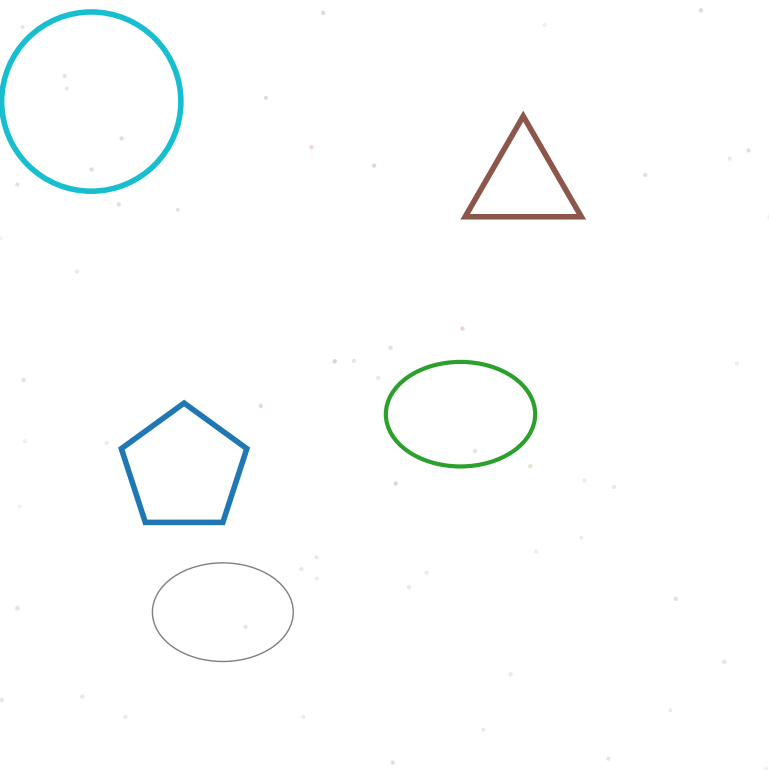[{"shape": "pentagon", "thickness": 2, "radius": 0.43, "center": [0.239, 0.391]}, {"shape": "oval", "thickness": 1.5, "radius": 0.48, "center": [0.598, 0.462]}, {"shape": "triangle", "thickness": 2, "radius": 0.44, "center": [0.68, 0.762]}, {"shape": "oval", "thickness": 0.5, "radius": 0.46, "center": [0.289, 0.205]}, {"shape": "circle", "thickness": 2, "radius": 0.58, "center": [0.119, 0.868]}]